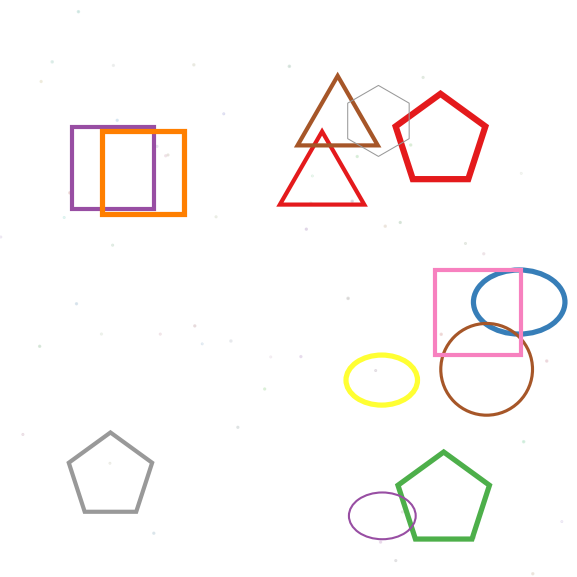[{"shape": "triangle", "thickness": 2, "radius": 0.42, "center": [0.558, 0.687]}, {"shape": "pentagon", "thickness": 3, "radius": 0.41, "center": [0.763, 0.755]}, {"shape": "oval", "thickness": 2.5, "radius": 0.4, "center": [0.899, 0.476]}, {"shape": "pentagon", "thickness": 2.5, "radius": 0.42, "center": [0.768, 0.133]}, {"shape": "square", "thickness": 2, "radius": 0.36, "center": [0.195, 0.708]}, {"shape": "oval", "thickness": 1, "radius": 0.29, "center": [0.662, 0.106]}, {"shape": "square", "thickness": 2.5, "radius": 0.36, "center": [0.247, 0.701]}, {"shape": "oval", "thickness": 2.5, "radius": 0.31, "center": [0.661, 0.341]}, {"shape": "circle", "thickness": 1.5, "radius": 0.4, "center": [0.843, 0.36]}, {"shape": "triangle", "thickness": 2, "radius": 0.4, "center": [0.585, 0.787]}, {"shape": "square", "thickness": 2, "radius": 0.37, "center": [0.828, 0.458]}, {"shape": "pentagon", "thickness": 2, "radius": 0.38, "center": [0.191, 0.174]}, {"shape": "hexagon", "thickness": 0.5, "radius": 0.31, "center": [0.655, 0.79]}]